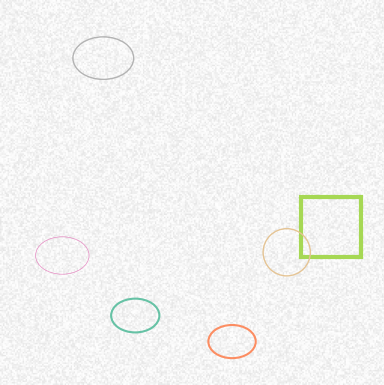[{"shape": "oval", "thickness": 1.5, "radius": 0.31, "center": [0.351, 0.18]}, {"shape": "oval", "thickness": 1.5, "radius": 0.31, "center": [0.603, 0.113]}, {"shape": "oval", "thickness": 0.5, "radius": 0.35, "center": [0.162, 0.336]}, {"shape": "square", "thickness": 3, "radius": 0.39, "center": [0.859, 0.411]}, {"shape": "circle", "thickness": 1, "radius": 0.31, "center": [0.745, 0.345]}, {"shape": "oval", "thickness": 1, "radius": 0.39, "center": [0.268, 0.849]}]